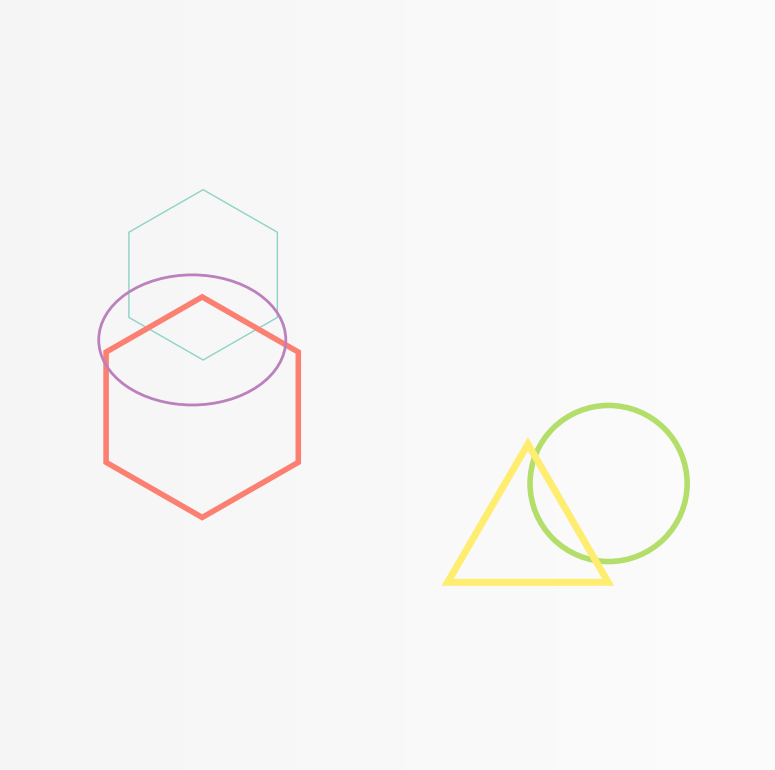[{"shape": "hexagon", "thickness": 0.5, "radius": 0.55, "center": [0.262, 0.643]}, {"shape": "hexagon", "thickness": 2, "radius": 0.72, "center": [0.261, 0.471]}, {"shape": "circle", "thickness": 2, "radius": 0.51, "center": [0.785, 0.372]}, {"shape": "oval", "thickness": 1, "radius": 0.6, "center": [0.248, 0.559]}, {"shape": "triangle", "thickness": 2.5, "radius": 0.6, "center": [0.681, 0.304]}]